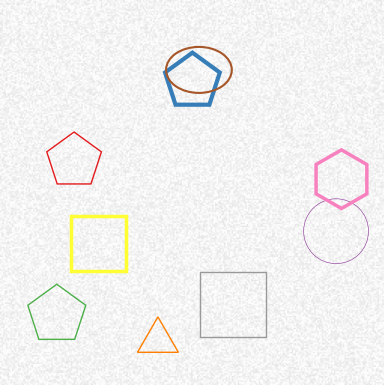[{"shape": "pentagon", "thickness": 1, "radius": 0.37, "center": [0.192, 0.583]}, {"shape": "pentagon", "thickness": 3, "radius": 0.37, "center": [0.5, 0.789]}, {"shape": "pentagon", "thickness": 1, "radius": 0.4, "center": [0.148, 0.183]}, {"shape": "circle", "thickness": 0.5, "radius": 0.42, "center": [0.873, 0.399]}, {"shape": "triangle", "thickness": 1, "radius": 0.31, "center": [0.41, 0.116]}, {"shape": "square", "thickness": 2.5, "radius": 0.36, "center": [0.256, 0.368]}, {"shape": "oval", "thickness": 1.5, "radius": 0.43, "center": [0.517, 0.818]}, {"shape": "hexagon", "thickness": 2.5, "radius": 0.38, "center": [0.887, 0.535]}, {"shape": "square", "thickness": 1, "radius": 0.43, "center": [0.605, 0.209]}]